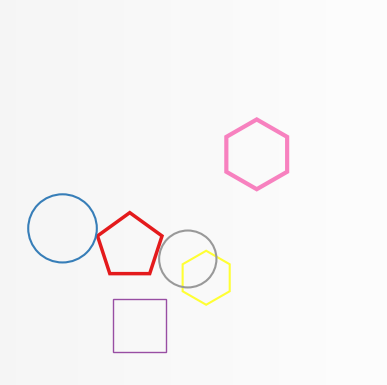[{"shape": "pentagon", "thickness": 2.5, "radius": 0.44, "center": [0.335, 0.36]}, {"shape": "circle", "thickness": 1.5, "radius": 0.44, "center": [0.161, 0.407]}, {"shape": "square", "thickness": 1, "radius": 0.34, "center": [0.36, 0.155]}, {"shape": "hexagon", "thickness": 1.5, "radius": 0.35, "center": [0.532, 0.279]}, {"shape": "hexagon", "thickness": 3, "radius": 0.45, "center": [0.663, 0.599]}, {"shape": "circle", "thickness": 1.5, "radius": 0.37, "center": [0.485, 0.327]}]